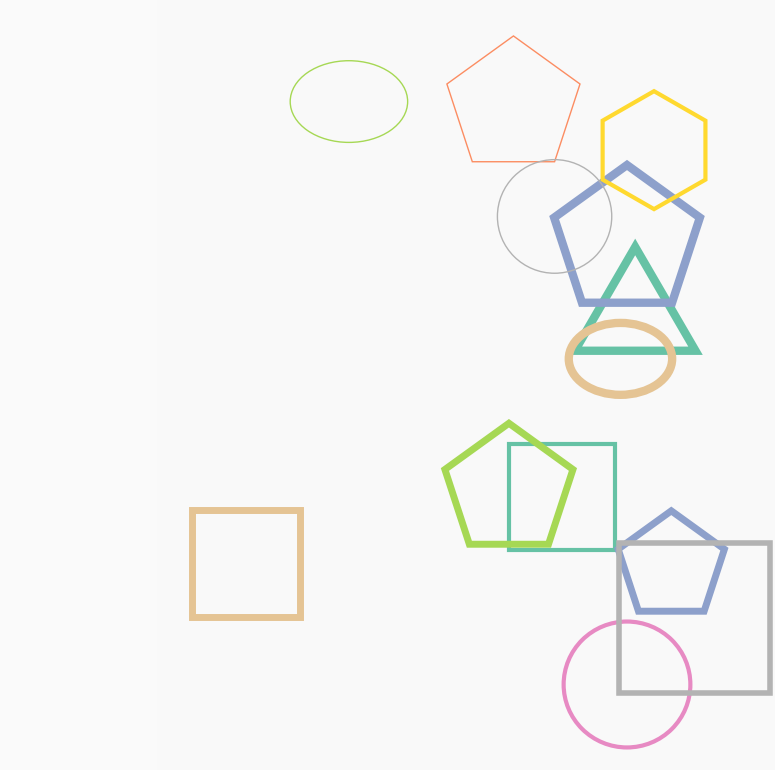[{"shape": "triangle", "thickness": 3, "radius": 0.45, "center": [0.82, 0.589]}, {"shape": "square", "thickness": 1.5, "radius": 0.34, "center": [0.725, 0.355]}, {"shape": "pentagon", "thickness": 0.5, "radius": 0.45, "center": [0.663, 0.863]}, {"shape": "pentagon", "thickness": 3, "radius": 0.49, "center": [0.809, 0.687]}, {"shape": "pentagon", "thickness": 2.5, "radius": 0.36, "center": [0.866, 0.265]}, {"shape": "circle", "thickness": 1.5, "radius": 0.41, "center": [0.809, 0.111]}, {"shape": "pentagon", "thickness": 2.5, "radius": 0.43, "center": [0.657, 0.363]}, {"shape": "oval", "thickness": 0.5, "radius": 0.38, "center": [0.45, 0.868]}, {"shape": "hexagon", "thickness": 1.5, "radius": 0.38, "center": [0.844, 0.805]}, {"shape": "square", "thickness": 2.5, "radius": 0.35, "center": [0.318, 0.268]}, {"shape": "oval", "thickness": 3, "radius": 0.33, "center": [0.801, 0.534]}, {"shape": "square", "thickness": 2, "radius": 0.49, "center": [0.896, 0.198]}, {"shape": "circle", "thickness": 0.5, "radius": 0.37, "center": [0.716, 0.719]}]